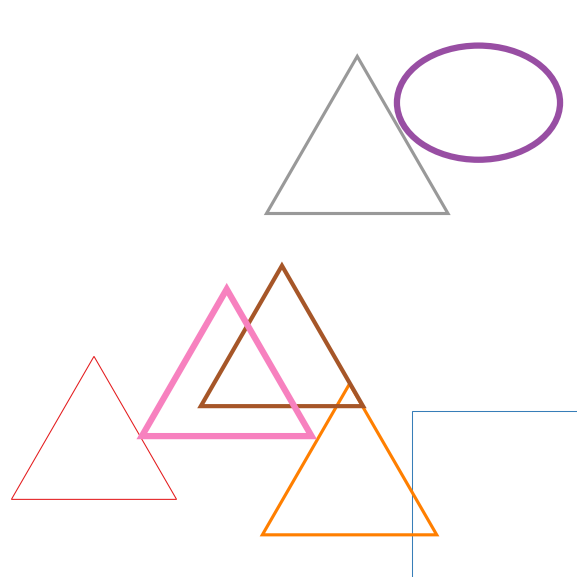[{"shape": "triangle", "thickness": 0.5, "radius": 0.83, "center": [0.163, 0.217]}, {"shape": "square", "thickness": 0.5, "radius": 0.75, "center": [0.863, 0.138]}, {"shape": "oval", "thickness": 3, "radius": 0.71, "center": [0.829, 0.821]}, {"shape": "triangle", "thickness": 1.5, "radius": 0.87, "center": [0.605, 0.16]}, {"shape": "triangle", "thickness": 2, "radius": 0.81, "center": [0.488, 0.377]}, {"shape": "triangle", "thickness": 3, "radius": 0.85, "center": [0.393, 0.329]}, {"shape": "triangle", "thickness": 1.5, "radius": 0.91, "center": [0.619, 0.72]}]